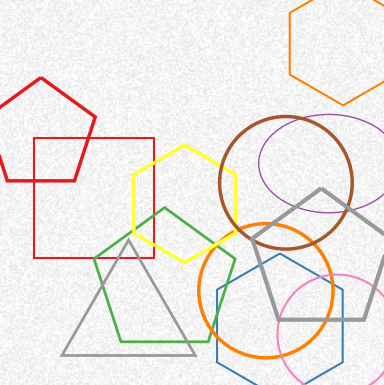[{"shape": "pentagon", "thickness": 2.5, "radius": 0.74, "center": [0.106, 0.65]}, {"shape": "square", "thickness": 1.5, "radius": 0.78, "center": [0.244, 0.486]}, {"shape": "hexagon", "thickness": 1.5, "radius": 0.94, "center": [0.727, 0.153]}, {"shape": "pentagon", "thickness": 2, "radius": 0.96, "center": [0.427, 0.268]}, {"shape": "oval", "thickness": 1, "radius": 0.91, "center": [0.854, 0.575]}, {"shape": "circle", "thickness": 2.5, "radius": 0.87, "center": [0.691, 0.245]}, {"shape": "hexagon", "thickness": 1.5, "radius": 0.8, "center": [0.891, 0.886]}, {"shape": "hexagon", "thickness": 2.5, "radius": 0.76, "center": [0.48, 0.47]}, {"shape": "circle", "thickness": 2.5, "radius": 0.86, "center": [0.743, 0.525]}, {"shape": "circle", "thickness": 1.5, "radius": 0.78, "center": [0.876, 0.131]}, {"shape": "triangle", "thickness": 2, "radius": 1.0, "center": [0.334, 0.177]}, {"shape": "pentagon", "thickness": 3, "radius": 0.94, "center": [0.834, 0.322]}]